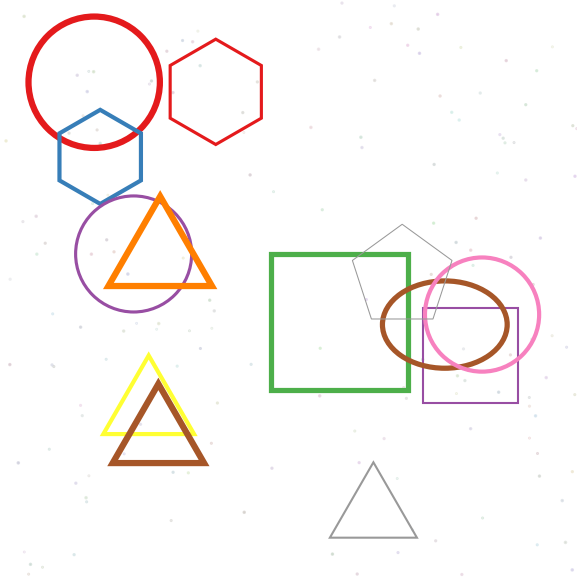[{"shape": "hexagon", "thickness": 1.5, "radius": 0.46, "center": [0.374, 0.84]}, {"shape": "circle", "thickness": 3, "radius": 0.57, "center": [0.163, 0.857]}, {"shape": "hexagon", "thickness": 2, "radius": 0.41, "center": [0.174, 0.727]}, {"shape": "square", "thickness": 2.5, "radius": 0.59, "center": [0.588, 0.441]}, {"shape": "circle", "thickness": 1.5, "radius": 0.5, "center": [0.231, 0.559]}, {"shape": "square", "thickness": 1, "radius": 0.41, "center": [0.815, 0.384]}, {"shape": "triangle", "thickness": 3, "radius": 0.52, "center": [0.277, 0.556]}, {"shape": "triangle", "thickness": 2, "radius": 0.45, "center": [0.257, 0.293]}, {"shape": "oval", "thickness": 2.5, "radius": 0.54, "center": [0.77, 0.437]}, {"shape": "triangle", "thickness": 3, "radius": 0.46, "center": [0.274, 0.243]}, {"shape": "circle", "thickness": 2, "radius": 0.49, "center": [0.835, 0.454]}, {"shape": "pentagon", "thickness": 0.5, "radius": 0.45, "center": [0.696, 0.52]}, {"shape": "triangle", "thickness": 1, "radius": 0.44, "center": [0.647, 0.112]}]